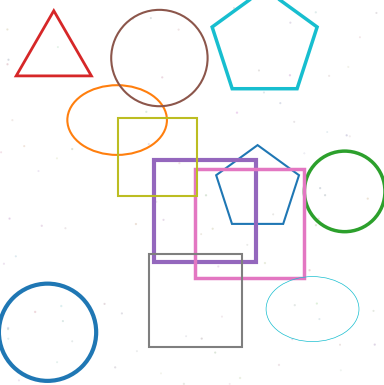[{"shape": "pentagon", "thickness": 1.5, "radius": 0.57, "center": [0.669, 0.51]}, {"shape": "circle", "thickness": 3, "radius": 0.63, "center": [0.124, 0.137]}, {"shape": "oval", "thickness": 1.5, "radius": 0.65, "center": [0.304, 0.688]}, {"shape": "circle", "thickness": 2.5, "radius": 0.52, "center": [0.895, 0.503]}, {"shape": "triangle", "thickness": 2, "radius": 0.56, "center": [0.14, 0.859]}, {"shape": "square", "thickness": 3, "radius": 0.66, "center": [0.533, 0.451]}, {"shape": "circle", "thickness": 1.5, "radius": 0.63, "center": [0.414, 0.849]}, {"shape": "square", "thickness": 2.5, "radius": 0.71, "center": [0.649, 0.419]}, {"shape": "square", "thickness": 1.5, "radius": 0.61, "center": [0.508, 0.22]}, {"shape": "square", "thickness": 1.5, "radius": 0.51, "center": [0.41, 0.593]}, {"shape": "oval", "thickness": 0.5, "radius": 0.6, "center": [0.812, 0.197]}, {"shape": "pentagon", "thickness": 2.5, "radius": 0.72, "center": [0.687, 0.886]}]